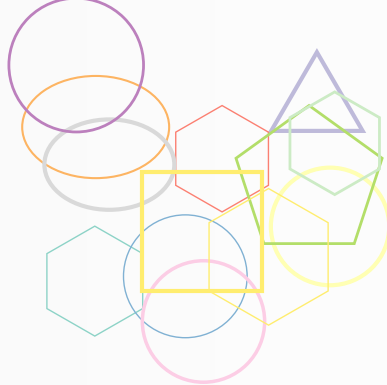[{"shape": "hexagon", "thickness": 1, "radius": 0.71, "center": [0.245, 0.27]}, {"shape": "circle", "thickness": 3, "radius": 0.76, "center": [0.852, 0.412]}, {"shape": "triangle", "thickness": 3, "radius": 0.68, "center": [0.818, 0.728]}, {"shape": "hexagon", "thickness": 1, "radius": 0.69, "center": [0.573, 0.588]}, {"shape": "circle", "thickness": 1, "radius": 0.8, "center": [0.478, 0.282]}, {"shape": "oval", "thickness": 1.5, "radius": 0.95, "center": [0.247, 0.67]}, {"shape": "pentagon", "thickness": 2, "radius": 0.99, "center": [0.798, 0.528]}, {"shape": "circle", "thickness": 2.5, "radius": 0.79, "center": [0.525, 0.165]}, {"shape": "oval", "thickness": 3, "radius": 0.84, "center": [0.282, 0.572]}, {"shape": "circle", "thickness": 2, "radius": 0.87, "center": [0.197, 0.831]}, {"shape": "hexagon", "thickness": 2, "radius": 0.67, "center": [0.864, 0.628]}, {"shape": "hexagon", "thickness": 1, "radius": 0.89, "center": [0.693, 0.333]}, {"shape": "square", "thickness": 3, "radius": 0.77, "center": [0.521, 0.399]}]